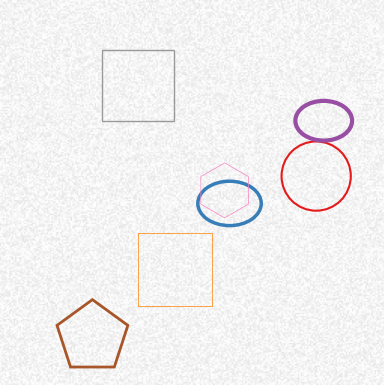[{"shape": "circle", "thickness": 1.5, "radius": 0.45, "center": [0.821, 0.543]}, {"shape": "oval", "thickness": 2.5, "radius": 0.41, "center": [0.596, 0.472]}, {"shape": "oval", "thickness": 3, "radius": 0.37, "center": [0.841, 0.686]}, {"shape": "square", "thickness": 0.5, "radius": 0.48, "center": [0.454, 0.3]}, {"shape": "pentagon", "thickness": 2, "radius": 0.48, "center": [0.24, 0.125]}, {"shape": "hexagon", "thickness": 0.5, "radius": 0.36, "center": [0.584, 0.506]}, {"shape": "square", "thickness": 1, "radius": 0.47, "center": [0.359, 0.778]}]